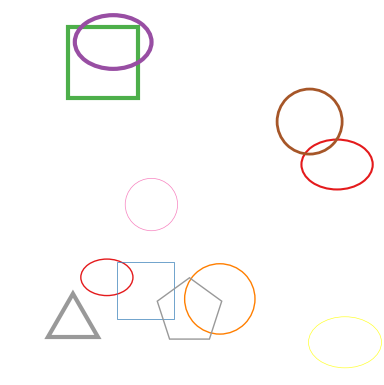[{"shape": "oval", "thickness": 1, "radius": 0.34, "center": [0.278, 0.28]}, {"shape": "oval", "thickness": 1.5, "radius": 0.46, "center": [0.876, 0.573]}, {"shape": "square", "thickness": 0.5, "radius": 0.37, "center": [0.377, 0.246]}, {"shape": "square", "thickness": 3, "radius": 0.46, "center": [0.268, 0.838]}, {"shape": "oval", "thickness": 3, "radius": 0.5, "center": [0.294, 0.891]}, {"shape": "circle", "thickness": 1, "radius": 0.46, "center": [0.571, 0.224]}, {"shape": "oval", "thickness": 0.5, "radius": 0.47, "center": [0.896, 0.111]}, {"shape": "circle", "thickness": 2, "radius": 0.42, "center": [0.804, 0.684]}, {"shape": "circle", "thickness": 0.5, "radius": 0.34, "center": [0.393, 0.469]}, {"shape": "pentagon", "thickness": 1, "radius": 0.44, "center": [0.492, 0.19]}, {"shape": "triangle", "thickness": 3, "radius": 0.37, "center": [0.189, 0.162]}]